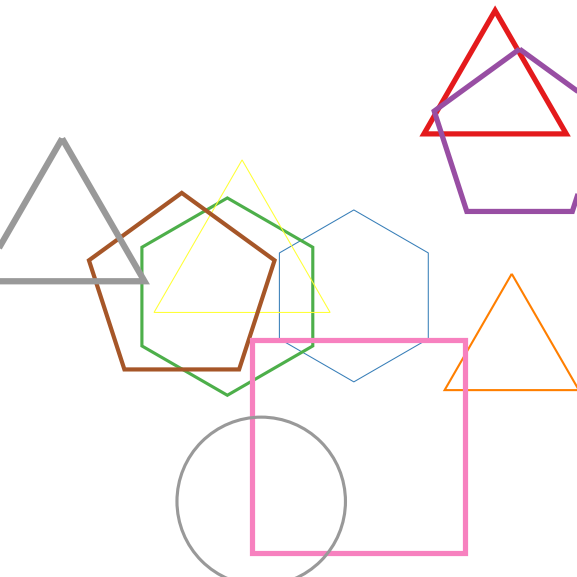[{"shape": "triangle", "thickness": 2.5, "radius": 0.71, "center": [0.857, 0.838]}, {"shape": "hexagon", "thickness": 0.5, "radius": 0.74, "center": [0.613, 0.487]}, {"shape": "hexagon", "thickness": 1.5, "radius": 0.85, "center": [0.394, 0.486]}, {"shape": "pentagon", "thickness": 2.5, "radius": 0.78, "center": [0.9, 0.759]}, {"shape": "triangle", "thickness": 1, "radius": 0.67, "center": [0.886, 0.391]}, {"shape": "triangle", "thickness": 0.5, "radius": 0.88, "center": [0.419, 0.546]}, {"shape": "pentagon", "thickness": 2, "radius": 0.84, "center": [0.315, 0.496]}, {"shape": "square", "thickness": 2.5, "radius": 0.92, "center": [0.62, 0.225]}, {"shape": "triangle", "thickness": 3, "radius": 0.82, "center": [0.108, 0.594]}, {"shape": "circle", "thickness": 1.5, "radius": 0.73, "center": [0.452, 0.131]}]